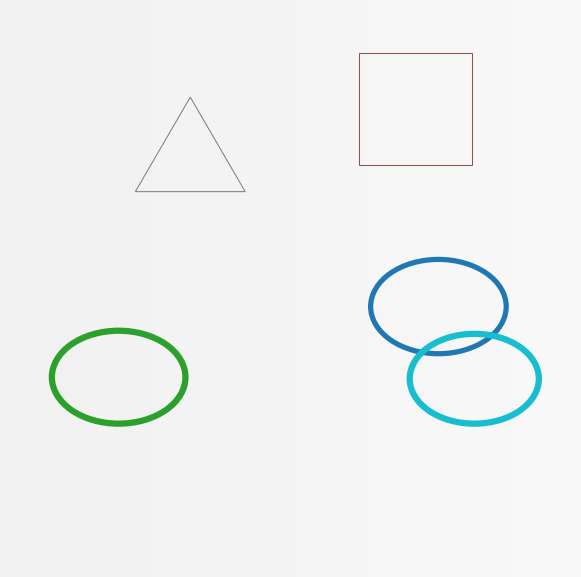[{"shape": "oval", "thickness": 2.5, "radius": 0.58, "center": [0.754, 0.468]}, {"shape": "oval", "thickness": 3, "radius": 0.57, "center": [0.204, 0.346]}, {"shape": "square", "thickness": 0.5, "radius": 0.49, "center": [0.716, 0.81]}, {"shape": "triangle", "thickness": 0.5, "radius": 0.55, "center": [0.327, 0.722]}, {"shape": "oval", "thickness": 3, "radius": 0.56, "center": [0.816, 0.343]}]